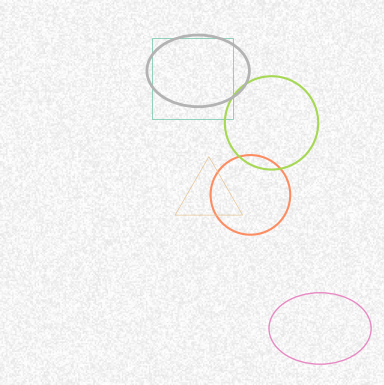[{"shape": "square", "thickness": 0.5, "radius": 0.52, "center": [0.5, 0.796]}, {"shape": "circle", "thickness": 1.5, "radius": 0.52, "center": [0.65, 0.494]}, {"shape": "oval", "thickness": 1, "radius": 0.66, "center": [0.831, 0.147]}, {"shape": "circle", "thickness": 1.5, "radius": 0.61, "center": [0.705, 0.681]}, {"shape": "triangle", "thickness": 0.5, "radius": 0.51, "center": [0.543, 0.492]}, {"shape": "oval", "thickness": 2, "radius": 0.67, "center": [0.515, 0.816]}]